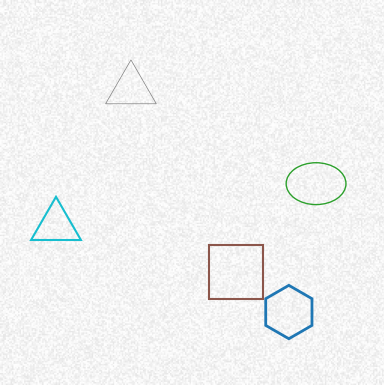[{"shape": "hexagon", "thickness": 2, "radius": 0.35, "center": [0.75, 0.19]}, {"shape": "oval", "thickness": 1, "radius": 0.39, "center": [0.821, 0.523]}, {"shape": "square", "thickness": 1.5, "radius": 0.35, "center": [0.613, 0.293]}, {"shape": "triangle", "thickness": 0.5, "radius": 0.38, "center": [0.34, 0.768]}, {"shape": "triangle", "thickness": 1.5, "radius": 0.37, "center": [0.145, 0.414]}]